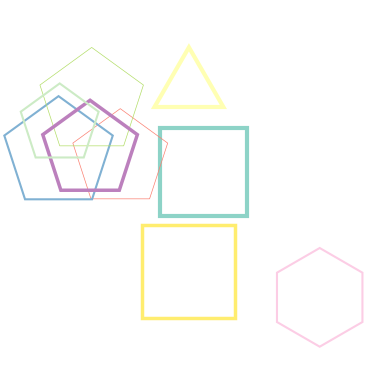[{"shape": "square", "thickness": 3, "radius": 0.57, "center": [0.528, 0.553]}, {"shape": "triangle", "thickness": 3, "radius": 0.52, "center": [0.491, 0.774]}, {"shape": "pentagon", "thickness": 0.5, "radius": 0.65, "center": [0.312, 0.588]}, {"shape": "pentagon", "thickness": 1.5, "radius": 0.74, "center": [0.152, 0.602]}, {"shape": "pentagon", "thickness": 0.5, "radius": 0.71, "center": [0.238, 0.736]}, {"shape": "hexagon", "thickness": 1.5, "radius": 0.64, "center": [0.83, 0.228]}, {"shape": "pentagon", "thickness": 2.5, "radius": 0.65, "center": [0.234, 0.61]}, {"shape": "pentagon", "thickness": 1.5, "radius": 0.53, "center": [0.155, 0.677]}, {"shape": "square", "thickness": 2.5, "radius": 0.61, "center": [0.489, 0.295]}]